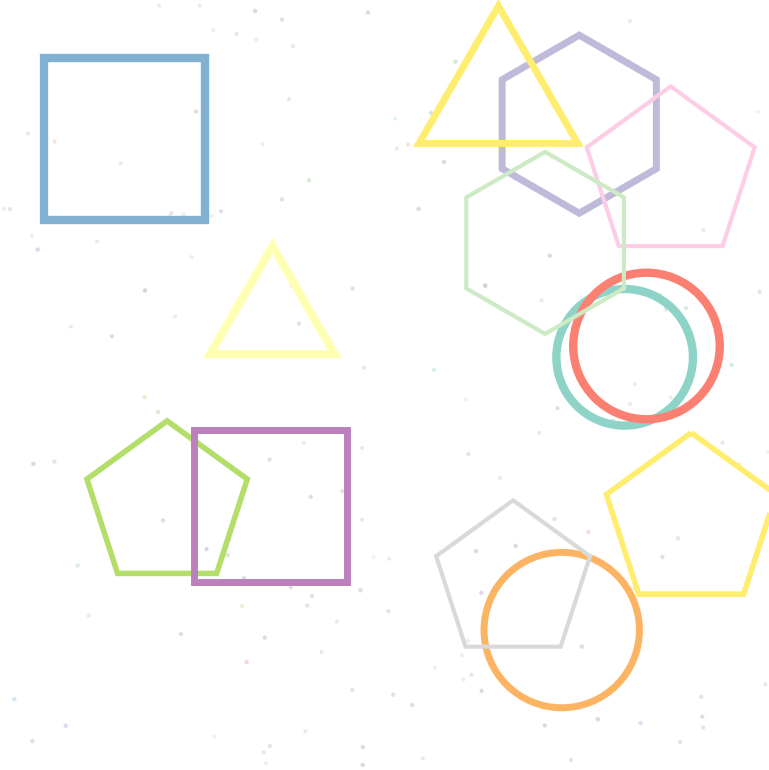[{"shape": "circle", "thickness": 3, "radius": 0.44, "center": [0.811, 0.536]}, {"shape": "triangle", "thickness": 3, "radius": 0.47, "center": [0.354, 0.587]}, {"shape": "hexagon", "thickness": 2.5, "radius": 0.58, "center": [0.752, 0.839]}, {"shape": "circle", "thickness": 3, "radius": 0.48, "center": [0.84, 0.551]}, {"shape": "square", "thickness": 3, "radius": 0.53, "center": [0.162, 0.819]}, {"shape": "circle", "thickness": 2.5, "radius": 0.5, "center": [0.73, 0.182]}, {"shape": "pentagon", "thickness": 2, "radius": 0.55, "center": [0.217, 0.344]}, {"shape": "pentagon", "thickness": 1.5, "radius": 0.57, "center": [0.871, 0.773]}, {"shape": "pentagon", "thickness": 1.5, "radius": 0.53, "center": [0.666, 0.245]}, {"shape": "square", "thickness": 2.5, "radius": 0.49, "center": [0.351, 0.343]}, {"shape": "hexagon", "thickness": 1.5, "radius": 0.59, "center": [0.708, 0.685]}, {"shape": "pentagon", "thickness": 2, "radius": 0.58, "center": [0.898, 0.322]}, {"shape": "triangle", "thickness": 2.5, "radius": 0.6, "center": [0.647, 0.873]}]